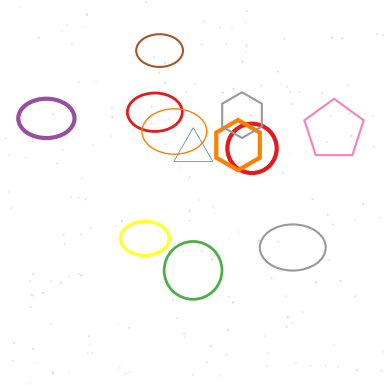[{"shape": "oval", "thickness": 2, "radius": 0.36, "center": [0.402, 0.708]}, {"shape": "circle", "thickness": 3, "radius": 0.32, "center": [0.655, 0.615]}, {"shape": "triangle", "thickness": 0.5, "radius": 0.29, "center": [0.502, 0.61]}, {"shape": "circle", "thickness": 2, "radius": 0.38, "center": [0.501, 0.298]}, {"shape": "oval", "thickness": 3, "radius": 0.37, "center": [0.121, 0.692]}, {"shape": "hexagon", "thickness": 3, "radius": 0.33, "center": [0.618, 0.623]}, {"shape": "oval", "thickness": 1, "radius": 0.42, "center": [0.453, 0.658]}, {"shape": "oval", "thickness": 2.5, "radius": 0.32, "center": [0.376, 0.381]}, {"shape": "oval", "thickness": 1.5, "radius": 0.3, "center": [0.415, 0.869]}, {"shape": "pentagon", "thickness": 1.5, "radius": 0.4, "center": [0.868, 0.663]}, {"shape": "hexagon", "thickness": 1.5, "radius": 0.3, "center": [0.629, 0.701]}, {"shape": "oval", "thickness": 1.5, "radius": 0.43, "center": [0.76, 0.357]}]